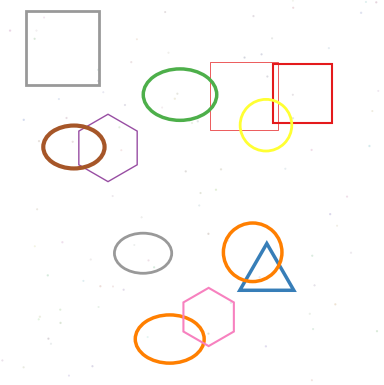[{"shape": "square", "thickness": 0.5, "radius": 0.44, "center": [0.634, 0.751]}, {"shape": "square", "thickness": 1.5, "radius": 0.38, "center": [0.785, 0.757]}, {"shape": "triangle", "thickness": 2.5, "radius": 0.4, "center": [0.693, 0.286]}, {"shape": "oval", "thickness": 2.5, "radius": 0.48, "center": [0.468, 0.754]}, {"shape": "hexagon", "thickness": 1, "radius": 0.44, "center": [0.281, 0.616]}, {"shape": "circle", "thickness": 2.5, "radius": 0.38, "center": [0.656, 0.345]}, {"shape": "oval", "thickness": 2.5, "radius": 0.45, "center": [0.441, 0.119]}, {"shape": "circle", "thickness": 2, "radius": 0.34, "center": [0.691, 0.675]}, {"shape": "oval", "thickness": 3, "radius": 0.4, "center": [0.192, 0.618]}, {"shape": "hexagon", "thickness": 1.5, "radius": 0.38, "center": [0.542, 0.177]}, {"shape": "square", "thickness": 2, "radius": 0.48, "center": [0.162, 0.875]}, {"shape": "oval", "thickness": 2, "radius": 0.37, "center": [0.372, 0.342]}]